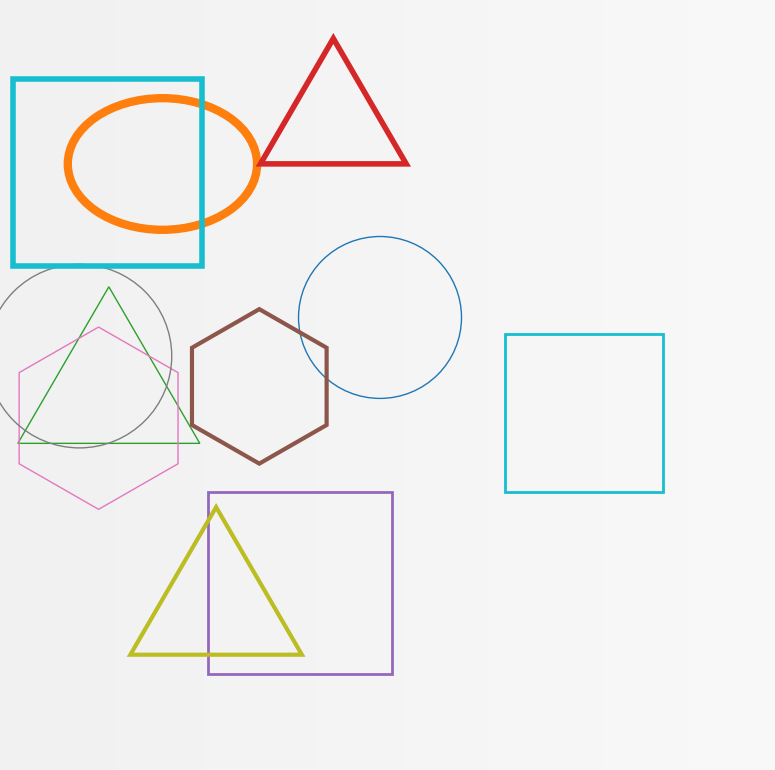[{"shape": "circle", "thickness": 0.5, "radius": 0.53, "center": [0.49, 0.588]}, {"shape": "oval", "thickness": 3, "radius": 0.61, "center": [0.21, 0.787]}, {"shape": "triangle", "thickness": 0.5, "radius": 0.68, "center": [0.14, 0.492]}, {"shape": "triangle", "thickness": 2, "radius": 0.54, "center": [0.43, 0.841]}, {"shape": "square", "thickness": 1, "radius": 0.59, "center": [0.387, 0.243]}, {"shape": "hexagon", "thickness": 1.5, "radius": 0.5, "center": [0.335, 0.498]}, {"shape": "hexagon", "thickness": 0.5, "radius": 0.59, "center": [0.127, 0.457]}, {"shape": "circle", "thickness": 0.5, "radius": 0.6, "center": [0.102, 0.538]}, {"shape": "triangle", "thickness": 1.5, "radius": 0.64, "center": [0.279, 0.214]}, {"shape": "square", "thickness": 1, "radius": 0.51, "center": [0.754, 0.463]}, {"shape": "square", "thickness": 2, "radius": 0.61, "center": [0.139, 0.776]}]